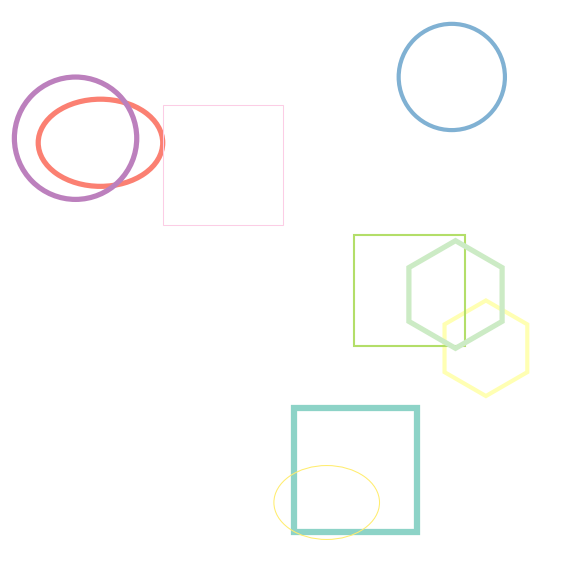[{"shape": "square", "thickness": 3, "radius": 0.53, "center": [0.615, 0.185]}, {"shape": "hexagon", "thickness": 2, "radius": 0.41, "center": [0.841, 0.396]}, {"shape": "oval", "thickness": 2.5, "radius": 0.54, "center": [0.174, 0.752]}, {"shape": "circle", "thickness": 2, "radius": 0.46, "center": [0.782, 0.866]}, {"shape": "square", "thickness": 1, "radius": 0.48, "center": [0.71, 0.495]}, {"shape": "square", "thickness": 0.5, "radius": 0.52, "center": [0.387, 0.714]}, {"shape": "circle", "thickness": 2.5, "radius": 0.53, "center": [0.131, 0.76]}, {"shape": "hexagon", "thickness": 2.5, "radius": 0.47, "center": [0.789, 0.489]}, {"shape": "oval", "thickness": 0.5, "radius": 0.46, "center": [0.566, 0.129]}]